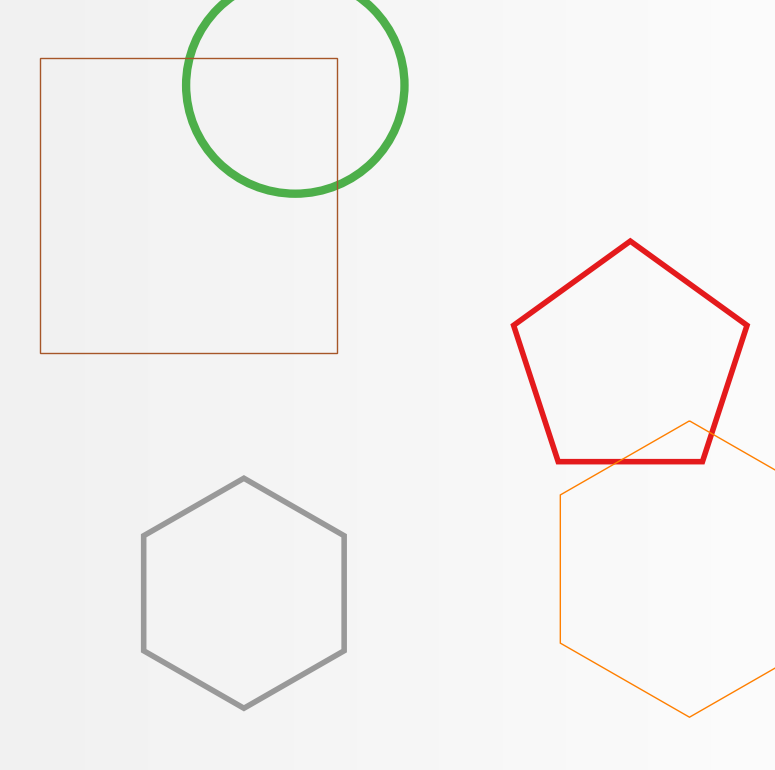[{"shape": "pentagon", "thickness": 2, "radius": 0.79, "center": [0.813, 0.529]}, {"shape": "circle", "thickness": 3, "radius": 0.7, "center": [0.381, 0.889]}, {"shape": "hexagon", "thickness": 0.5, "radius": 0.96, "center": [0.89, 0.261]}, {"shape": "square", "thickness": 0.5, "radius": 0.96, "center": [0.244, 0.733]}, {"shape": "hexagon", "thickness": 2, "radius": 0.75, "center": [0.315, 0.23]}]